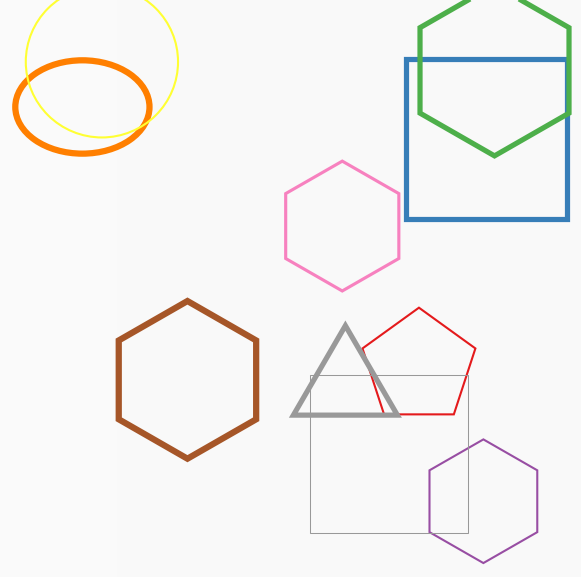[{"shape": "pentagon", "thickness": 1, "radius": 0.51, "center": [0.721, 0.364]}, {"shape": "square", "thickness": 2.5, "radius": 0.69, "center": [0.837, 0.758]}, {"shape": "hexagon", "thickness": 2.5, "radius": 0.74, "center": [0.851, 0.877]}, {"shape": "hexagon", "thickness": 1, "radius": 0.54, "center": [0.832, 0.131]}, {"shape": "oval", "thickness": 3, "radius": 0.58, "center": [0.142, 0.814]}, {"shape": "circle", "thickness": 1, "radius": 0.65, "center": [0.175, 0.892]}, {"shape": "hexagon", "thickness": 3, "radius": 0.68, "center": [0.322, 0.341]}, {"shape": "hexagon", "thickness": 1.5, "radius": 0.56, "center": [0.589, 0.608]}, {"shape": "square", "thickness": 0.5, "radius": 0.68, "center": [0.67, 0.213]}, {"shape": "triangle", "thickness": 2.5, "radius": 0.52, "center": [0.594, 0.332]}]